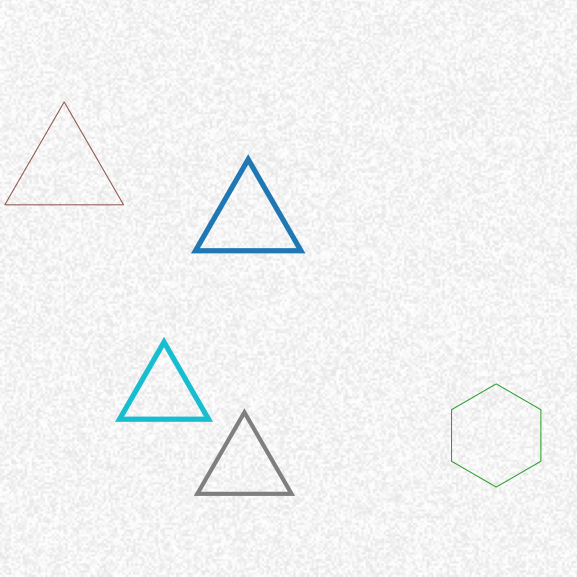[{"shape": "triangle", "thickness": 2.5, "radius": 0.53, "center": [0.43, 0.618]}, {"shape": "hexagon", "thickness": 0.5, "radius": 0.45, "center": [0.859, 0.245]}, {"shape": "triangle", "thickness": 0.5, "radius": 0.59, "center": [0.111, 0.704]}, {"shape": "triangle", "thickness": 2, "radius": 0.47, "center": [0.423, 0.191]}, {"shape": "triangle", "thickness": 2.5, "radius": 0.44, "center": [0.284, 0.318]}]